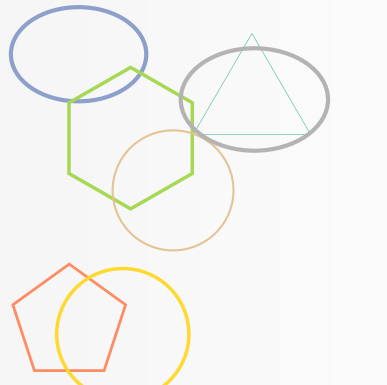[{"shape": "triangle", "thickness": 0.5, "radius": 0.88, "center": [0.65, 0.738]}, {"shape": "pentagon", "thickness": 2, "radius": 0.76, "center": [0.179, 0.161]}, {"shape": "oval", "thickness": 3, "radius": 0.87, "center": [0.203, 0.859]}, {"shape": "hexagon", "thickness": 2.5, "radius": 0.92, "center": [0.337, 0.641]}, {"shape": "circle", "thickness": 2.5, "radius": 0.85, "center": [0.317, 0.132]}, {"shape": "circle", "thickness": 1.5, "radius": 0.78, "center": [0.447, 0.506]}, {"shape": "oval", "thickness": 3, "radius": 0.95, "center": [0.656, 0.742]}]